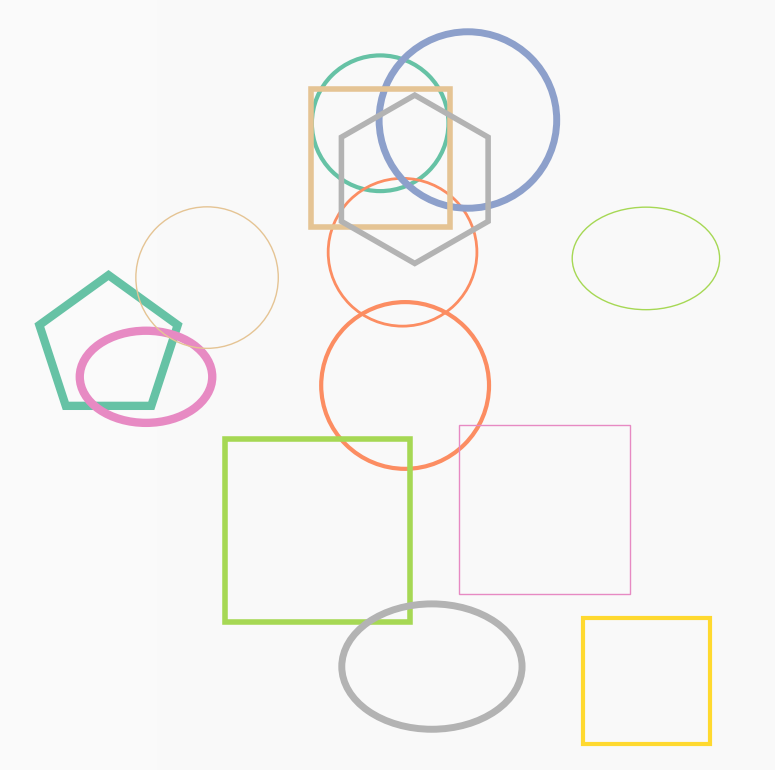[{"shape": "circle", "thickness": 1.5, "radius": 0.44, "center": [0.491, 0.84]}, {"shape": "pentagon", "thickness": 3, "radius": 0.47, "center": [0.14, 0.549]}, {"shape": "circle", "thickness": 1, "radius": 0.48, "center": [0.519, 0.672]}, {"shape": "circle", "thickness": 1.5, "radius": 0.54, "center": [0.523, 0.499]}, {"shape": "circle", "thickness": 2.5, "radius": 0.57, "center": [0.604, 0.844]}, {"shape": "square", "thickness": 0.5, "radius": 0.55, "center": [0.702, 0.338]}, {"shape": "oval", "thickness": 3, "radius": 0.43, "center": [0.188, 0.511]}, {"shape": "oval", "thickness": 0.5, "radius": 0.48, "center": [0.833, 0.664]}, {"shape": "square", "thickness": 2, "radius": 0.59, "center": [0.41, 0.311]}, {"shape": "square", "thickness": 1.5, "radius": 0.41, "center": [0.834, 0.115]}, {"shape": "circle", "thickness": 0.5, "radius": 0.46, "center": [0.267, 0.639]}, {"shape": "square", "thickness": 2, "radius": 0.45, "center": [0.491, 0.795]}, {"shape": "hexagon", "thickness": 2, "radius": 0.55, "center": [0.535, 0.767]}, {"shape": "oval", "thickness": 2.5, "radius": 0.58, "center": [0.557, 0.134]}]